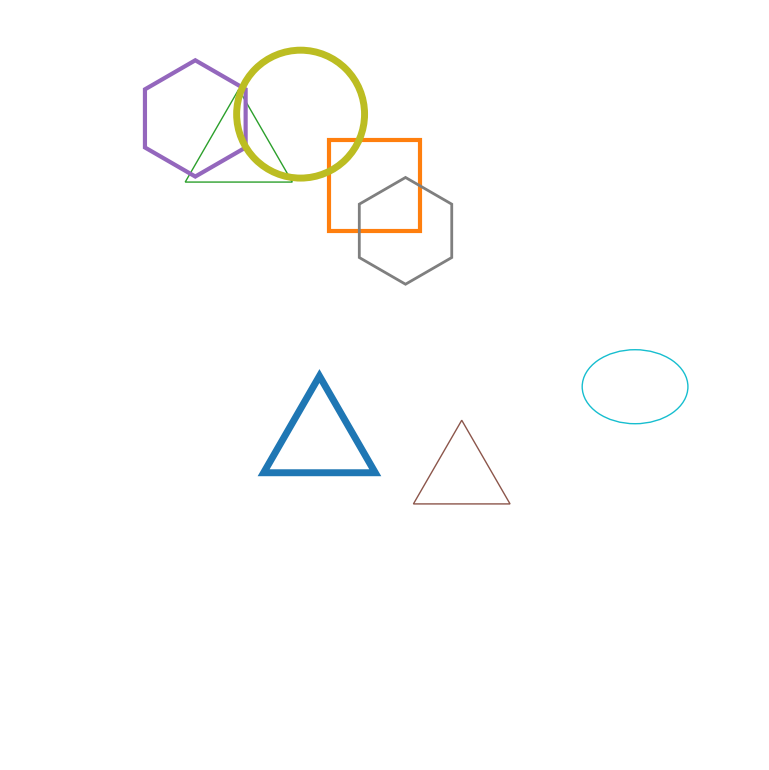[{"shape": "triangle", "thickness": 2.5, "radius": 0.42, "center": [0.415, 0.428]}, {"shape": "square", "thickness": 1.5, "radius": 0.3, "center": [0.486, 0.759]}, {"shape": "triangle", "thickness": 0.5, "radius": 0.4, "center": [0.31, 0.804]}, {"shape": "hexagon", "thickness": 1.5, "radius": 0.38, "center": [0.254, 0.846]}, {"shape": "triangle", "thickness": 0.5, "radius": 0.36, "center": [0.6, 0.382]}, {"shape": "hexagon", "thickness": 1, "radius": 0.35, "center": [0.527, 0.7]}, {"shape": "circle", "thickness": 2.5, "radius": 0.42, "center": [0.39, 0.852]}, {"shape": "oval", "thickness": 0.5, "radius": 0.34, "center": [0.825, 0.498]}]